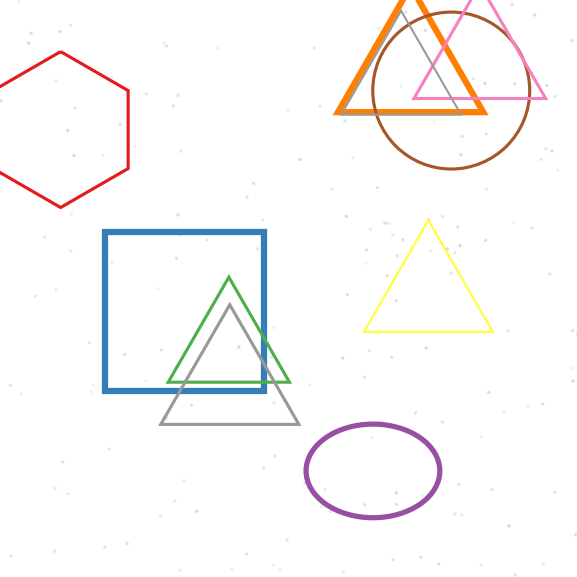[{"shape": "hexagon", "thickness": 1.5, "radius": 0.67, "center": [0.105, 0.775]}, {"shape": "square", "thickness": 3, "radius": 0.69, "center": [0.319, 0.46]}, {"shape": "triangle", "thickness": 1.5, "radius": 0.61, "center": [0.396, 0.398]}, {"shape": "oval", "thickness": 2.5, "radius": 0.58, "center": [0.646, 0.184]}, {"shape": "triangle", "thickness": 3, "radius": 0.73, "center": [0.711, 0.878]}, {"shape": "triangle", "thickness": 1, "radius": 0.64, "center": [0.742, 0.489]}, {"shape": "circle", "thickness": 1.5, "radius": 0.68, "center": [0.781, 0.842]}, {"shape": "triangle", "thickness": 1.5, "radius": 0.66, "center": [0.831, 0.894]}, {"shape": "triangle", "thickness": 1, "radius": 0.6, "center": [0.695, 0.861]}, {"shape": "triangle", "thickness": 1.5, "radius": 0.69, "center": [0.398, 0.333]}]